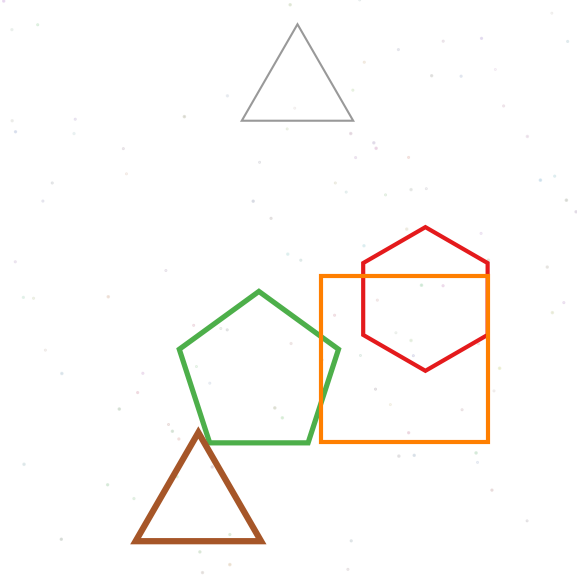[{"shape": "hexagon", "thickness": 2, "radius": 0.62, "center": [0.737, 0.481]}, {"shape": "pentagon", "thickness": 2.5, "radius": 0.72, "center": [0.448, 0.35]}, {"shape": "square", "thickness": 2, "radius": 0.72, "center": [0.7, 0.377]}, {"shape": "triangle", "thickness": 3, "radius": 0.63, "center": [0.343, 0.125]}, {"shape": "triangle", "thickness": 1, "radius": 0.56, "center": [0.515, 0.846]}]